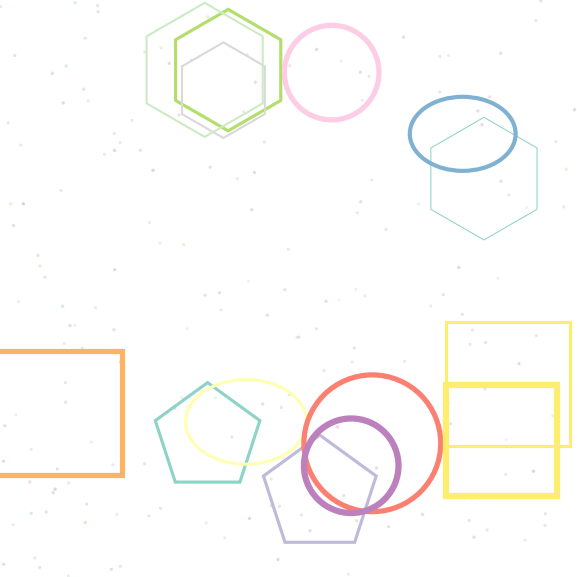[{"shape": "hexagon", "thickness": 0.5, "radius": 0.53, "center": [0.838, 0.69]}, {"shape": "pentagon", "thickness": 1.5, "radius": 0.48, "center": [0.359, 0.241]}, {"shape": "oval", "thickness": 1.5, "radius": 0.52, "center": [0.426, 0.269]}, {"shape": "pentagon", "thickness": 1.5, "radius": 0.51, "center": [0.554, 0.143]}, {"shape": "circle", "thickness": 2.5, "radius": 0.59, "center": [0.645, 0.232]}, {"shape": "oval", "thickness": 2, "radius": 0.46, "center": [0.801, 0.767]}, {"shape": "square", "thickness": 2.5, "radius": 0.54, "center": [0.104, 0.284]}, {"shape": "hexagon", "thickness": 1.5, "radius": 0.53, "center": [0.395, 0.878]}, {"shape": "circle", "thickness": 2.5, "radius": 0.41, "center": [0.574, 0.873]}, {"shape": "hexagon", "thickness": 1, "radius": 0.41, "center": [0.387, 0.843]}, {"shape": "circle", "thickness": 3, "radius": 0.41, "center": [0.608, 0.193]}, {"shape": "hexagon", "thickness": 1, "radius": 0.58, "center": [0.354, 0.878]}, {"shape": "square", "thickness": 1.5, "radius": 0.54, "center": [0.88, 0.335]}, {"shape": "square", "thickness": 3, "radius": 0.48, "center": [0.868, 0.236]}]